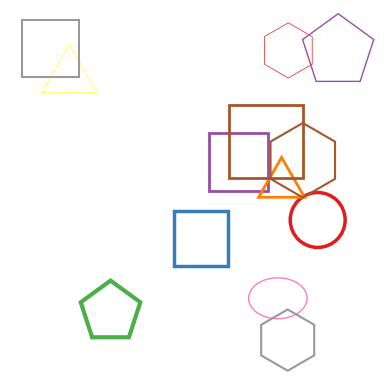[{"shape": "circle", "thickness": 2.5, "radius": 0.36, "center": [0.825, 0.429]}, {"shape": "hexagon", "thickness": 0.5, "radius": 0.36, "center": [0.749, 0.869]}, {"shape": "square", "thickness": 2.5, "radius": 0.35, "center": [0.523, 0.38]}, {"shape": "pentagon", "thickness": 3, "radius": 0.41, "center": [0.287, 0.19]}, {"shape": "pentagon", "thickness": 1, "radius": 0.49, "center": [0.878, 0.867]}, {"shape": "square", "thickness": 2, "radius": 0.38, "center": [0.619, 0.579]}, {"shape": "triangle", "thickness": 2, "radius": 0.34, "center": [0.731, 0.522]}, {"shape": "triangle", "thickness": 0.5, "radius": 0.41, "center": [0.18, 0.801]}, {"shape": "hexagon", "thickness": 1.5, "radius": 0.48, "center": [0.786, 0.584]}, {"shape": "square", "thickness": 2, "radius": 0.48, "center": [0.691, 0.633]}, {"shape": "oval", "thickness": 1, "radius": 0.38, "center": [0.722, 0.225]}, {"shape": "hexagon", "thickness": 1.5, "radius": 0.4, "center": [0.747, 0.117]}, {"shape": "square", "thickness": 1.5, "radius": 0.37, "center": [0.132, 0.874]}]